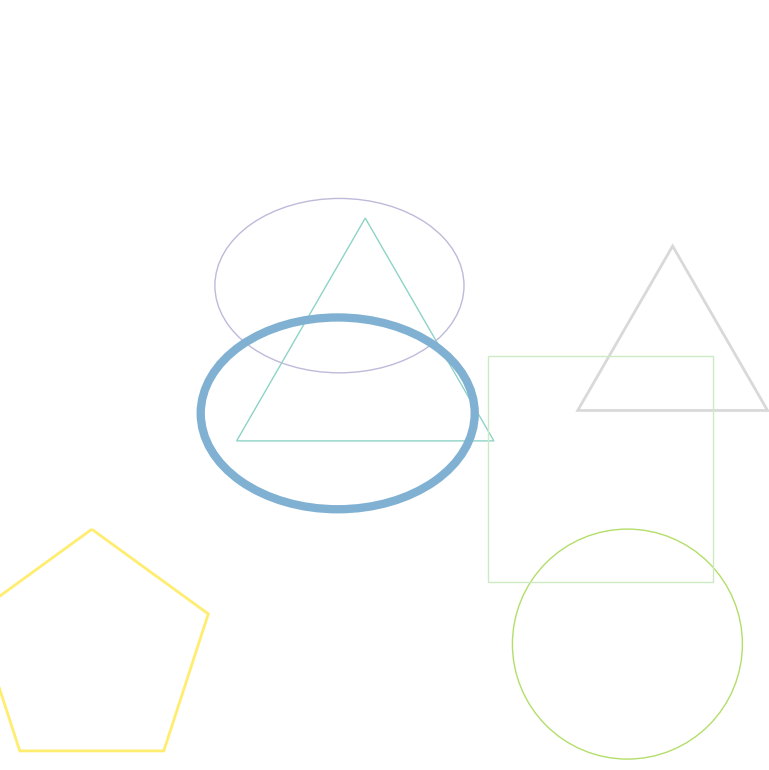[{"shape": "triangle", "thickness": 0.5, "radius": 0.96, "center": [0.474, 0.524]}, {"shape": "oval", "thickness": 0.5, "radius": 0.81, "center": [0.441, 0.629]}, {"shape": "oval", "thickness": 3, "radius": 0.89, "center": [0.439, 0.463]}, {"shape": "circle", "thickness": 0.5, "radius": 0.75, "center": [0.815, 0.164]}, {"shape": "triangle", "thickness": 1, "radius": 0.71, "center": [0.874, 0.538]}, {"shape": "square", "thickness": 0.5, "radius": 0.73, "center": [0.78, 0.391]}, {"shape": "pentagon", "thickness": 1, "radius": 0.8, "center": [0.119, 0.154]}]